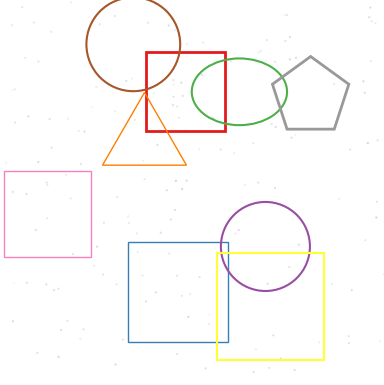[{"shape": "square", "thickness": 2, "radius": 0.51, "center": [0.483, 0.761]}, {"shape": "square", "thickness": 1, "radius": 0.65, "center": [0.462, 0.242]}, {"shape": "oval", "thickness": 1.5, "radius": 0.62, "center": [0.622, 0.762]}, {"shape": "circle", "thickness": 1.5, "radius": 0.58, "center": [0.689, 0.36]}, {"shape": "triangle", "thickness": 1, "radius": 0.63, "center": [0.375, 0.634]}, {"shape": "square", "thickness": 1.5, "radius": 0.7, "center": [0.703, 0.205]}, {"shape": "circle", "thickness": 1.5, "radius": 0.61, "center": [0.346, 0.885]}, {"shape": "square", "thickness": 1, "radius": 0.56, "center": [0.124, 0.444]}, {"shape": "pentagon", "thickness": 2, "radius": 0.52, "center": [0.807, 0.749]}]